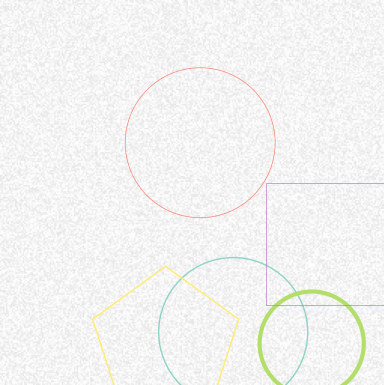[{"shape": "circle", "thickness": 1, "radius": 0.97, "center": [0.606, 0.137]}, {"shape": "circle", "thickness": 0.5, "radius": 0.97, "center": [0.52, 0.629]}, {"shape": "circle", "thickness": 3, "radius": 0.68, "center": [0.81, 0.107]}, {"shape": "square", "thickness": 0.5, "radius": 0.79, "center": [0.849, 0.367]}, {"shape": "pentagon", "thickness": 1, "radius": 1.0, "center": [0.43, 0.109]}]